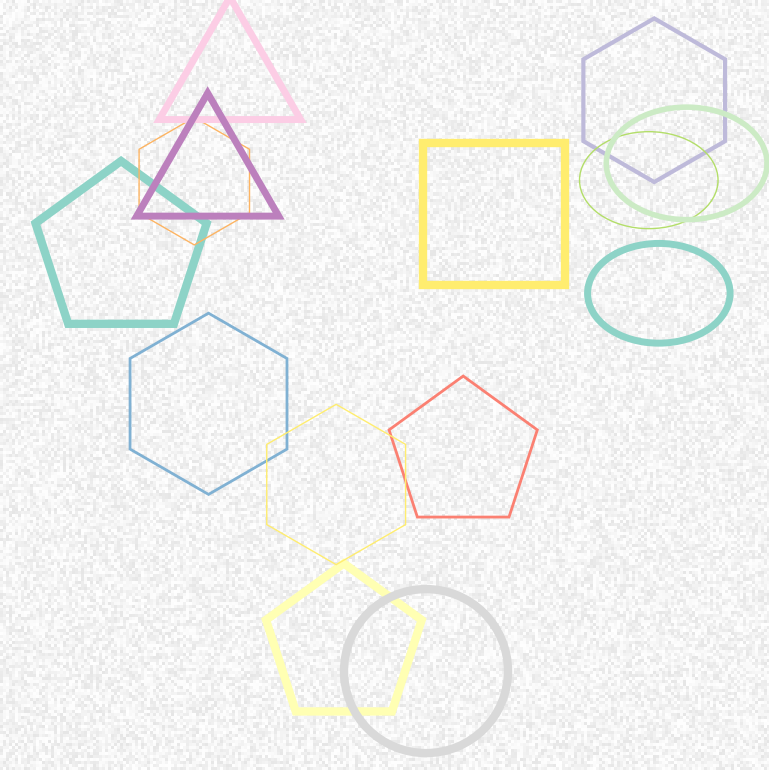[{"shape": "pentagon", "thickness": 3, "radius": 0.58, "center": [0.157, 0.674]}, {"shape": "oval", "thickness": 2.5, "radius": 0.46, "center": [0.856, 0.619]}, {"shape": "pentagon", "thickness": 3, "radius": 0.53, "center": [0.447, 0.162]}, {"shape": "hexagon", "thickness": 1.5, "radius": 0.53, "center": [0.85, 0.87]}, {"shape": "pentagon", "thickness": 1, "radius": 0.51, "center": [0.602, 0.41]}, {"shape": "hexagon", "thickness": 1, "radius": 0.59, "center": [0.271, 0.476]}, {"shape": "hexagon", "thickness": 0.5, "radius": 0.41, "center": [0.252, 0.765]}, {"shape": "oval", "thickness": 0.5, "radius": 0.45, "center": [0.843, 0.766]}, {"shape": "triangle", "thickness": 2.5, "radius": 0.53, "center": [0.299, 0.898]}, {"shape": "circle", "thickness": 3, "radius": 0.53, "center": [0.553, 0.128]}, {"shape": "triangle", "thickness": 2.5, "radius": 0.53, "center": [0.27, 0.773]}, {"shape": "oval", "thickness": 2, "radius": 0.52, "center": [0.892, 0.788]}, {"shape": "square", "thickness": 3, "radius": 0.46, "center": [0.642, 0.722]}, {"shape": "hexagon", "thickness": 0.5, "radius": 0.52, "center": [0.437, 0.371]}]